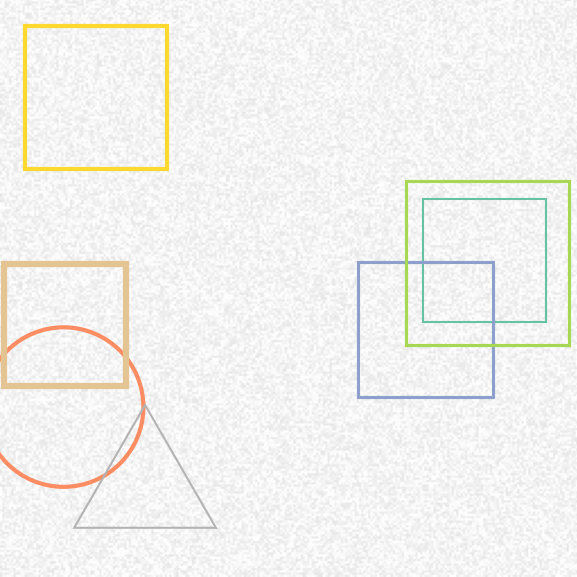[{"shape": "square", "thickness": 1, "radius": 0.53, "center": [0.838, 0.549]}, {"shape": "circle", "thickness": 2, "radius": 0.69, "center": [0.11, 0.294]}, {"shape": "square", "thickness": 1.5, "radius": 0.58, "center": [0.736, 0.428]}, {"shape": "square", "thickness": 1.5, "radius": 0.71, "center": [0.844, 0.544]}, {"shape": "square", "thickness": 2, "radius": 0.62, "center": [0.166, 0.83]}, {"shape": "square", "thickness": 3, "radius": 0.53, "center": [0.112, 0.436]}, {"shape": "triangle", "thickness": 1, "radius": 0.71, "center": [0.251, 0.156]}]